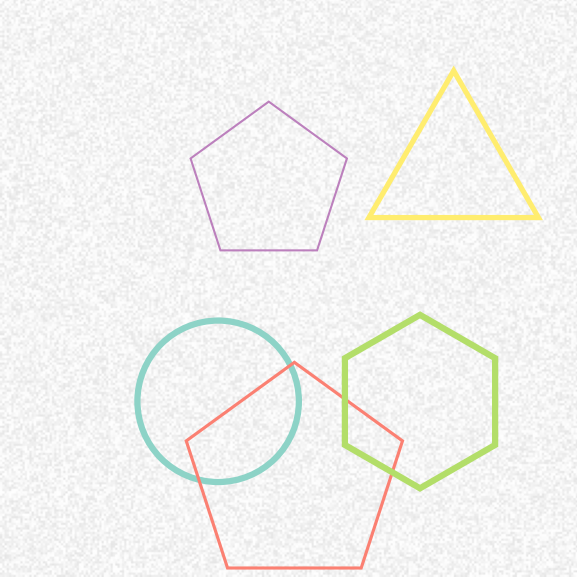[{"shape": "circle", "thickness": 3, "radius": 0.7, "center": [0.378, 0.304]}, {"shape": "pentagon", "thickness": 1.5, "radius": 0.98, "center": [0.51, 0.175]}, {"shape": "hexagon", "thickness": 3, "radius": 0.75, "center": [0.727, 0.304]}, {"shape": "pentagon", "thickness": 1, "radius": 0.71, "center": [0.465, 0.681]}, {"shape": "triangle", "thickness": 2.5, "radius": 0.85, "center": [0.786, 0.707]}]